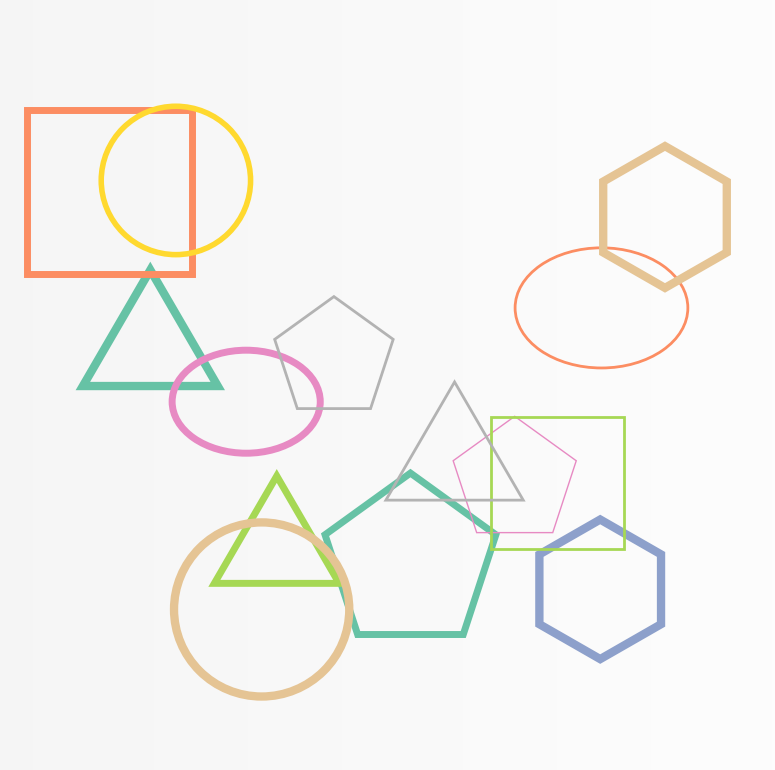[{"shape": "pentagon", "thickness": 2.5, "radius": 0.58, "center": [0.53, 0.27]}, {"shape": "triangle", "thickness": 3, "radius": 0.5, "center": [0.194, 0.549]}, {"shape": "oval", "thickness": 1, "radius": 0.56, "center": [0.776, 0.6]}, {"shape": "square", "thickness": 2.5, "radius": 0.53, "center": [0.141, 0.75]}, {"shape": "hexagon", "thickness": 3, "radius": 0.45, "center": [0.774, 0.235]}, {"shape": "oval", "thickness": 2.5, "radius": 0.48, "center": [0.318, 0.478]}, {"shape": "pentagon", "thickness": 0.5, "radius": 0.42, "center": [0.664, 0.376]}, {"shape": "triangle", "thickness": 2.5, "radius": 0.46, "center": [0.357, 0.289]}, {"shape": "square", "thickness": 1, "radius": 0.43, "center": [0.719, 0.373]}, {"shape": "circle", "thickness": 2, "radius": 0.48, "center": [0.227, 0.766]}, {"shape": "hexagon", "thickness": 3, "radius": 0.46, "center": [0.858, 0.718]}, {"shape": "circle", "thickness": 3, "radius": 0.57, "center": [0.338, 0.208]}, {"shape": "triangle", "thickness": 1, "radius": 0.51, "center": [0.587, 0.402]}, {"shape": "pentagon", "thickness": 1, "radius": 0.4, "center": [0.431, 0.534]}]